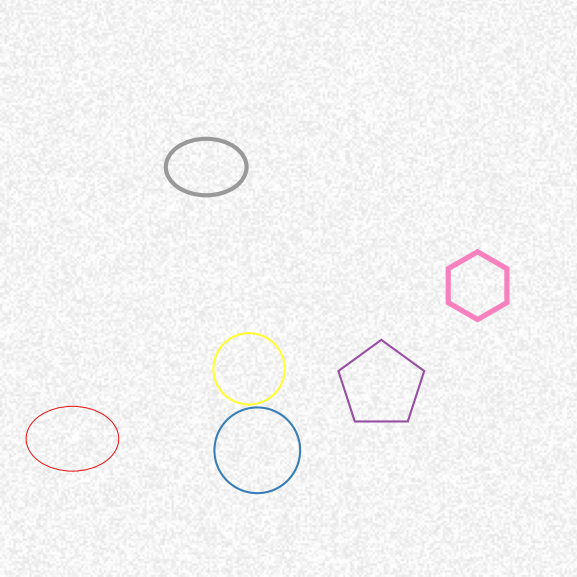[{"shape": "oval", "thickness": 0.5, "radius": 0.4, "center": [0.125, 0.239]}, {"shape": "circle", "thickness": 1, "radius": 0.37, "center": [0.446, 0.219]}, {"shape": "pentagon", "thickness": 1, "radius": 0.39, "center": [0.66, 0.333]}, {"shape": "circle", "thickness": 1, "radius": 0.31, "center": [0.431, 0.36]}, {"shape": "hexagon", "thickness": 2.5, "radius": 0.29, "center": [0.827, 0.505]}, {"shape": "oval", "thickness": 2, "radius": 0.35, "center": [0.357, 0.71]}]